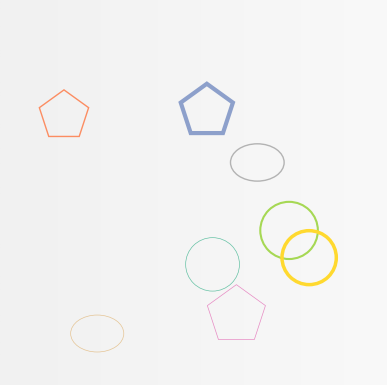[{"shape": "circle", "thickness": 0.5, "radius": 0.35, "center": [0.549, 0.313]}, {"shape": "pentagon", "thickness": 1, "radius": 0.33, "center": [0.165, 0.7]}, {"shape": "pentagon", "thickness": 3, "radius": 0.35, "center": [0.534, 0.712]}, {"shape": "pentagon", "thickness": 0.5, "radius": 0.39, "center": [0.61, 0.182]}, {"shape": "circle", "thickness": 1.5, "radius": 0.37, "center": [0.746, 0.401]}, {"shape": "circle", "thickness": 2.5, "radius": 0.35, "center": [0.798, 0.331]}, {"shape": "oval", "thickness": 0.5, "radius": 0.34, "center": [0.251, 0.134]}, {"shape": "oval", "thickness": 1, "radius": 0.35, "center": [0.664, 0.578]}]